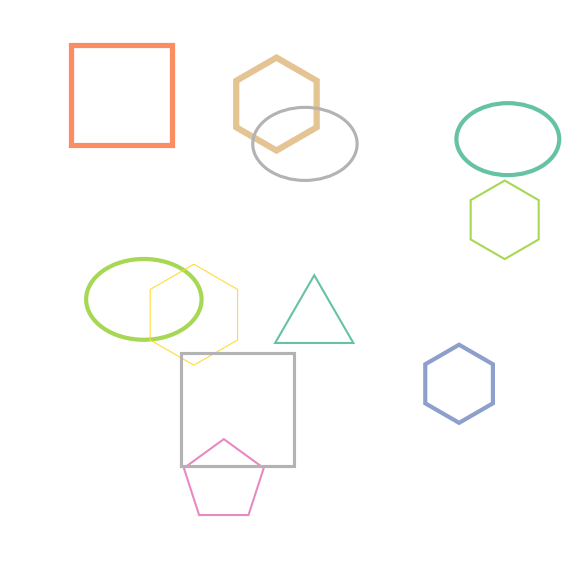[{"shape": "oval", "thickness": 2, "radius": 0.45, "center": [0.879, 0.758]}, {"shape": "triangle", "thickness": 1, "radius": 0.39, "center": [0.544, 0.444]}, {"shape": "square", "thickness": 2.5, "radius": 0.44, "center": [0.21, 0.834]}, {"shape": "hexagon", "thickness": 2, "radius": 0.34, "center": [0.795, 0.335]}, {"shape": "pentagon", "thickness": 1, "radius": 0.36, "center": [0.388, 0.166]}, {"shape": "oval", "thickness": 2, "radius": 0.5, "center": [0.249, 0.481]}, {"shape": "hexagon", "thickness": 1, "radius": 0.34, "center": [0.874, 0.619]}, {"shape": "hexagon", "thickness": 0.5, "radius": 0.44, "center": [0.336, 0.454]}, {"shape": "hexagon", "thickness": 3, "radius": 0.4, "center": [0.479, 0.819]}, {"shape": "oval", "thickness": 1.5, "radius": 0.45, "center": [0.528, 0.75]}, {"shape": "square", "thickness": 1.5, "radius": 0.49, "center": [0.412, 0.291]}]